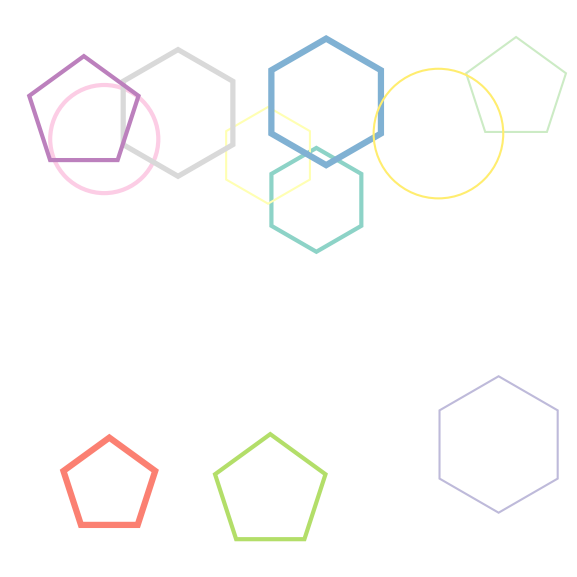[{"shape": "hexagon", "thickness": 2, "radius": 0.45, "center": [0.548, 0.653]}, {"shape": "hexagon", "thickness": 1, "radius": 0.42, "center": [0.464, 0.73]}, {"shape": "hexagon", "thickness": 1, "radius": 0.59, "center": [0.863, 0.229]}, {"shape": "pentagon", "thickness": 3, "radius": 0.42, "center": [0.189, 0.158]}, {"shape": "hexagon", "thickness": 3, "radius": 0.55, "center": [0.565, 0.823]}, {"shape": "pentagon", "thickness": 2, "radius": 0.5, "center": [0.468, 0.147]}, {"shape": "circle", "thickness": 2, "radius": 0.47, "center": [0.181, 0.758]}, {"shape": "hexagon", "thickness": 2.5, "radius": 0.55, "center": [0.308, 0.804]}, {"shape": "pentagon", "thickness": 2, "radius": 0.5, "center": [0.145, 0.802]}, {"shape": "pentagon", "thickness": 1, "radius": 0.45, "center": [0.894, 0.844]}, {"shape": "circle", "thickness": 1, "radius": 0.56, "center": [0.759, 0.768]}]